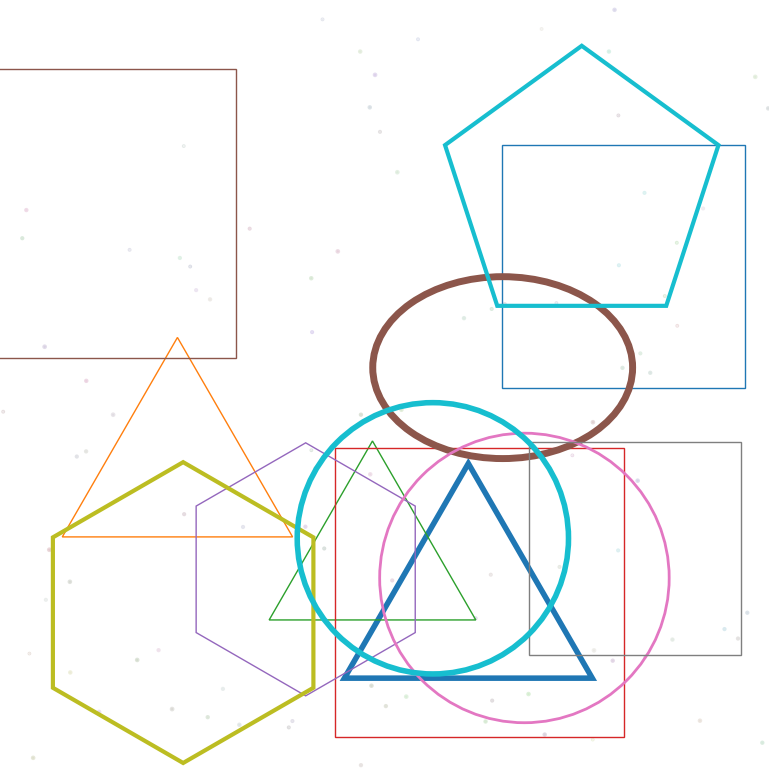[{"shape": "square", "thickness": 0.5, "radius": 0.79, "center": [0.81, 0.654]}, {"shape": "triangle", "thickness": 2, "radius": 0.93, "center": [0.608, 0.212]}, {"shape": "triangle", "thickness": 0.5, "radius": 0.86, "center": [0.23, 0.389]}, {"shape": "triangle", "thickness": 0.5, "radius": 0.77, "center": [0.484, 0.272]}, {"shape": "square", "thickness": 0.5, "radius": 0.94, "center": [0.623, 0.231]}, {"shape": "hexagon", "thickness": 0.5, "radius": 0.82, "center": [0.397, 0.261]}, {"shape": "oval", "thickness": 2.5, "radius": 0.84, "center": [0.653, 0.523]}, {"shape": "square", "thickness": 0.5, "radius": 0.94, "center": [0.119, 0.723]}, {"shape": "circle", "thickness": 1, "radius": 0.94, "center": [0.681, 0.249]}, {"shape": "square", "thickness": 0.5, "radius": 0.69, "center": [0.825, 0.287]}, {"shape": "hexagon", "thickness": 1.5, "radius": 0.98, "center": [0.238, 0.204]}, {"shape": "pentagon", "thickness": 1.5, "radius": 0.93, "center": [0.756, 0.754]}, {"shape": "circle", "thickness": 2, "radius": 0.88, "center": [0.562, 0.301]}]